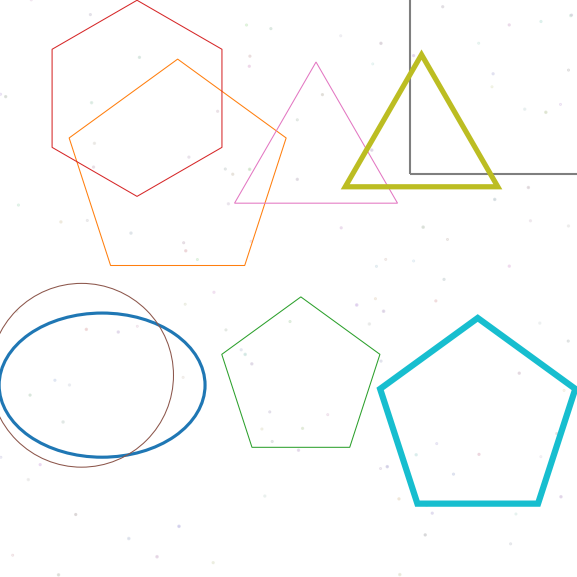[{"shape": "oval", "thickness": 1.5, "radius": 0.89, "center": [0.177, 0.332]}, {"shape": "pentagon", "thickness": 0.5, "radius": 0.99, "center": [0.308, 0.699]}, {"shape": "pentagon", "thickness": 0.5, "radius": 0.72, "center": [0.521, 0.341]}, {"shape": "hexagon", "thickness": 0.5, "radius": 0.85, "center": [0.237, 0.829]}, {"shape": "circle", "thickness": 0.5, "radius": 0.8, "center": [0.141, 0.349]}, {"shape": "triangle", "thickness": 0.5, "radius": 0.81, "center": [0.547, 0.729]}, {"shape": "square", "thickness": 1, "radius": 0.91, "center": [0.892, 0.88]}, {"shape": "triangle", "thickness": 2.5, "radius": 0.76, "center": [0.73, 0.752]}, {"shape": "pentagon", "thickness": 3, "radius": 0.89, "center": [0.827, 0.271]}]